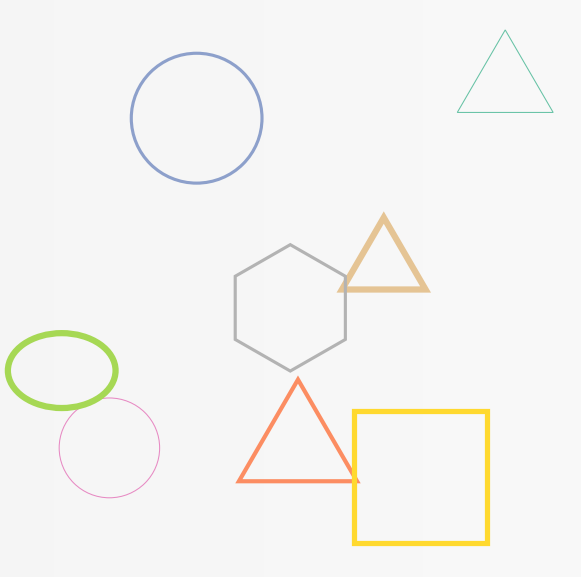[{"shape": "triangle", "thickness": 0.5, "radius": 0.48, "center": [0.869, 0.852]}, {"shape": "triangle", "thickness": 2, "radius": 0.59, "center": [0.513, 0.224]}, {"shape": "circle", "thickness": 1.5, "radius": 0.56, "center": [0.338, 0.794]}, {"shape": "circle", "thickness": 0.5, "radius": 0.43, "center": [0.188, 0.224]}, {"shape": "oval", "thickness": 3, "radius": 0.46, "center": [0.106, 0.357]}, {"shape": "square", "thickness": 2.5, "radius": 0.57, "center": [0.724, 0.173]}, {"shape": "triangle", "thickness": 3, "radius": 0.42, "center": [0.66, 0.539]}, {"shape": "hexagon", "thickness": 1.5, "radius": 0.55, "center": [0.499, 0.466]}]